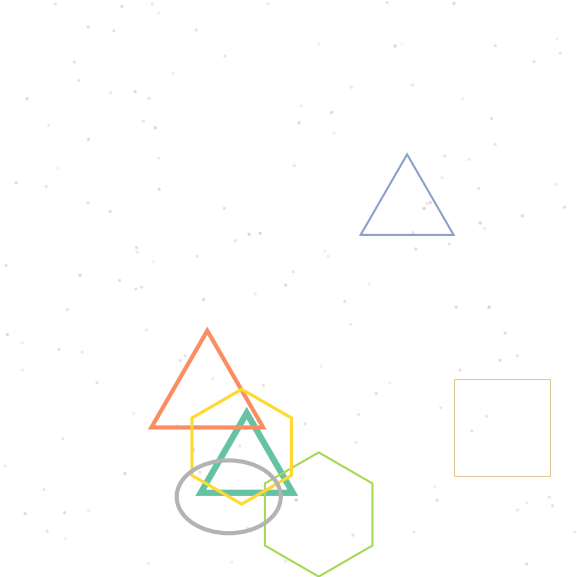[{"shape": "triangle", "thickness": 3, "radius": 0.46, "center": [0.427, 0.192]}, {"shape": "triangle", "thickness": 2, "radius": 0.56, "center": [0.359, 0.315]}, {"shape": "triangle", "thickness": 1, "radius": 0.46, "center": [0.705, 0.639]}, {"shape": "hexagon", "thickness": 1, "radius": 0.54, "center": [0.552, 0.108]}, {"shape": "hexagon", "thickness": 1.5, "radius": 0.5, "center": [0.419, 0.226]}, {"shape": "square", "thickness": 0.5, "radius": 0.42, "center": [0.869, 0.259]}, {"shape": "oval", "thickness": 2, "radius": 0.45, "center": [0.396, 0.139]}]